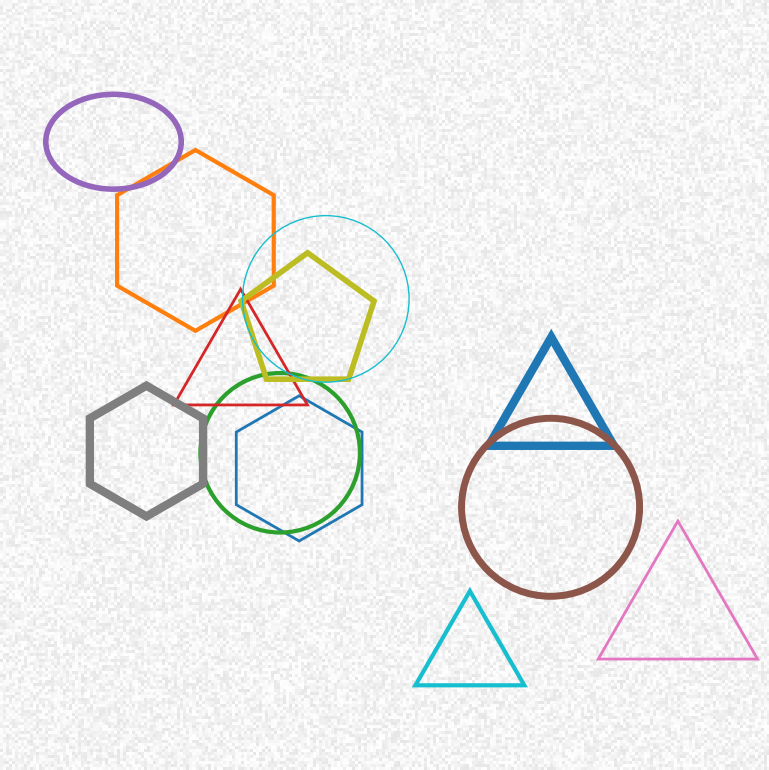[{"shape": "triangle", "thickness": 3, "radius": 0.47, "center": [0.716, 0.468]}, {"shape": "hexagon", "thickness": 1, "radius": 0.47, "center": [0.389, 0.392]}, {"shape": "hexagon", "thickness": 1.5, "radius": 0.59, "center": [0.254, 0.688]}, {"shape": "circle", "thickness": 1.5, "radius": 0.52, "center": [0.364, 0.412]}, {"shape": "triangle", "thickness": 1, "radius": 0.5, "center": [0.312, 0.524]}, {"shape": "oval", "thickness": 2, "radius": 0.44, "center": [0.147, 0.816]}, {"shape": "circle", "thickness": 2.5, "radius": 0.58, "center": [0.715, 0.341]}, {"shape": "triangle", "thickness": 1, "radius": 0.6, "center": [0.88, 0.204]}, {"shape": "hexagon", "thickness": 3, "radius": 0.42, "center": [0.19, 0.414]}, {"shape": "pentagon", "thickness": 2, "radius": 0.45, "center": [0.399, 0.581]}, {"shape": "triangle", "thickness": 1.5, "radius": 0.41, "center": [0.61, 0.151]}, {"shape": "circle", "thickness": 0.5, "radius": 0.54, "center": [0.423, 0.612]}]